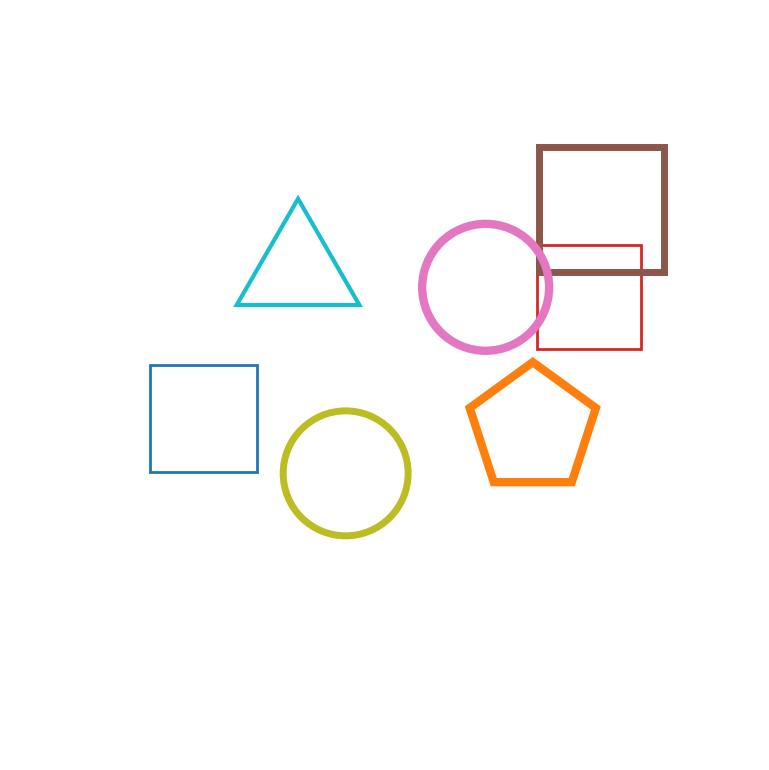[{"shape": "square", "thickness": 1, "radius": 0.35, "center": [0.265, 0.456]}, {"shape": "pentagon", "thickness": 3, "radius": 0.43, "center": [0.692, 0.444]}, {"shape": "square", "thickness": 1, "radius": 0.34, "center": [0.764, 0.615]}, {"shape": "square", "thickness": 2.5, "radius": 0.41, "center": [0.781, 0.728]}, {"shape": "circle", "thickness": 3, "radius": 0.41, "center": [0.631, 0.627]}, {"shape": "circle", "thickness": 2.5, "radius": 0.41, "center": [0.449, 0.385]}, {"shape": "triangle", "thickness": 1.5, "radius": 0.46, "center": [0.387, 0.65]}]